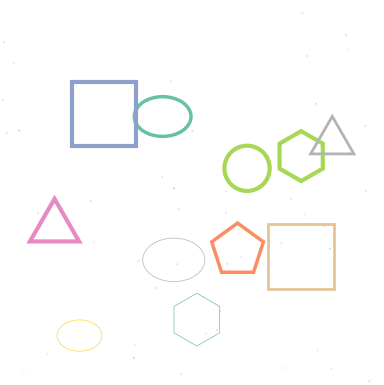[{"shape": "oval", "thickness": 2.5, "radius": 0.37, "center": [0.422, 0.697]}, {"shape": "hexagon", "thickness": 0.5, "radius": 0.34, "center": [0.511, 0.17]}, {"shape": "pentagon", "thickness": 2.5, "radius": 0.35, "center": [0.617, 0.35]}, {"shape": "square", "thickness": 3, "radius": 0.42, "center": [0.27, 0.703]}, {"shape": "triangle", "thickness": 3, "radius": 0.37, "center": [0.142, 0.41]}, {"shape": "hexagon", "thickness": 3, "radius": 0.32, "center": [0.782, 0.595]}, {"shape": "circle", "thickness": 3, "radius": 0.29, "center": [0.642, 0.563]}, {"shape": "oval", "thickness": 0.5, "radius": 0.29, "center": [0.206, 0.128]}, {"shape": "square", "thickness": 2, "radius": 0.42, "center": [0.782, 0.333]}, {"shape": "triangle", "thickness": 2, "radius": 0.32, "center": [0.863, 0.633]}, {"shape": "oval", "thickness": 0.5, "radius": 0.4, "center": [0.451, 0.325]}]